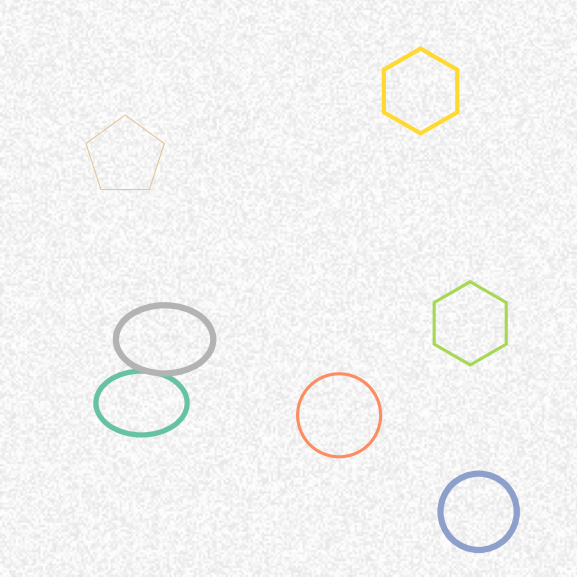[{"shape": "oval", "thickness": 2.5, "radius": 0.4, "center": [0.245, 0.301]}, {"shape": "circle", "thickness": 1.5, "radius": 0.36, "center": [0.587, 0.28]}, {"shape": "circle", "thickness": 3, "radius": 0.33, "center": [0.829, 0.113]}, {"shape": "hexagon", "thickness": 1.5, "radius": 0.36, "center": [0.814, 0.439]}, {"shape": "hexagon", "thickness": 2, "radius": 0.37, "center": [0.728, 0.842]}, {"shape": "pentagon", "thickness": 0.5, "radius": 0.36, "center": [0.217, 0.729]}, {"shape": "oval", "thickness": 3, "radius": 0.42, "center": [0.285, 0.412]}]